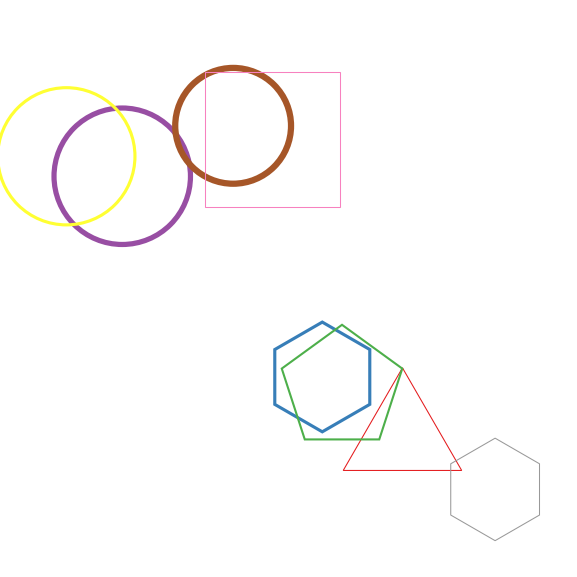[{"shape": "triangle", "thickness": 0.5, "radius": 0.59, "center": [0.697, 0.244]}, {"shape": "hexagon", "thickness": 1.5, "radius": 0.47, "center": [0.558, 0.346]}, {"shape": "pentagon", "thickness": 1, "radius": 0.55, "center": [0.592, 0.327]}, {"shape": "circle", "thickness": 2.5, "radius": 0.59, "center": [0.212, 0.694]}, {"shape": "circle", "thickness": 1.5, "radius": 0.59, "center": [0.115, 0.729]}, {"shape": "circle", "thickness": 3, "radius": 0.5, "center": [0.404, 0.781]}, {"shape": "square", "thickness": 0.5, "radius": 0.58, "center": [0.472, 0.758]}, {"shape": "hexagon", "thickness": 0.5, "radius": 0.44, "center": [0.857, 0.152]}]